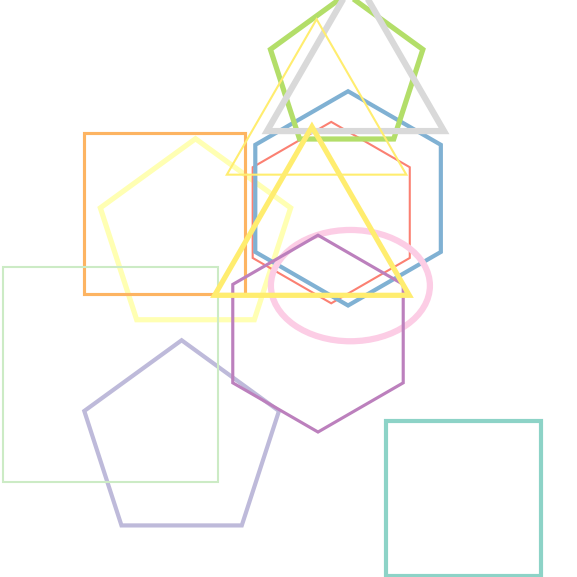[{"shape": "square", "thickness": 2, "radius": 0.67, "center": [0.803, 0.136]}, {"shape": "pentagon", "thickness": 2.5, "radius": 0.87, "center": [0.339, 0.586]}, {"shape": "pentagon", "thickness": 2, "radius": 0.89, "center": [0.314, 0.233]}, {"shape": "hexagon", "thickness": 1, "radius": 0.79, "center": [0.574, 0.631]}, {"shape": "hexagon", "thickness": 2, "radius": 0.93, "center": [0.603, 0.656]}, {"shape": "square", "thickness": 1.5, "radius": 0.69, "center": [0.285, 0.63]}, {"shape": "pentagon", "thickness": 2.5, "radius": 0.69, "center": [0.6, 0.871]}, {"shape": "oval", "thickness": 3, "radius": 0.69, "center": [0.607, 0.505]}, {"shape": "triangle", "thickness": 3, "radius": 0.88, "center": [0.616, 0.861]}, {"shape": "hexagon", "thickness": 1.5, "radius": 0.85, "center": [0.551, 0.421]}, {"shape": "square", "thickness": 1, "radius": 0.93, "center": [0.191, 0.351]}, {"shape": "triangle", "thickness": 1, "radius": 0.9, "center": [0.548, 0.786]}, {"shape": "triangle", "thickness": 2.5, "radius": 0.97, "center": [0.54, 0.585]}]